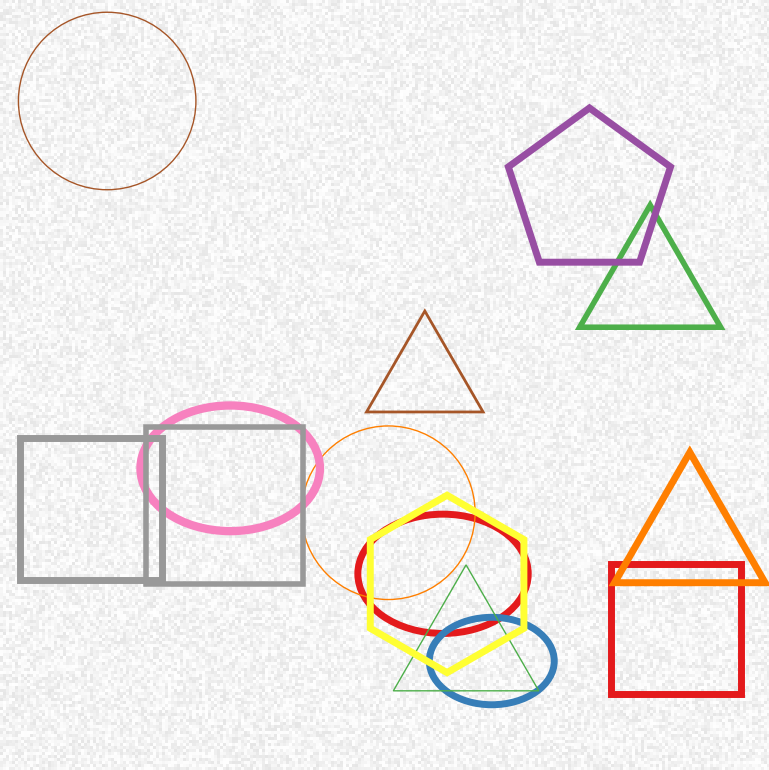[{"shape": "oval", "thickness": 2.5, "radius": 0.55, "center": [0.575, 0.255]}, {"shape": "square", "thickness": 2.5, "radius": 0.42, "center": [0.878, 0.183]}, {"shape": "oval", "thickness": 2.5, "radius": 0.41, "center": [0.639, 0.142]}, {"shape": "triangle", "thickness": 0.5, "radius": 0.55, "center": [0.605, 0.157]}, {"shape": "triangle", "thickness": 2, "radius": 0.53, "center": [0.844, 0.628]}, {"shape": "pentagon", "thickness": 2.5, "radius": 0.55, "center": [0.766, 0.749]}, {"shape": "triangle", "thickness": 2.5, "radius": 0.56, "center": [0.896, 0.3]}, {"shape": "circle", "thickness": 0.5, "radius": 0.56, "center": [0.504, 0.334]}, {"shape": "hexagon", "thickness": 2.5, "radius": 0.58, "center": [0.581, 0.242]}, {"shape": "circle", "thickness": 0.5, "radius": 0.58, "center": [0.139, 0.869]}, {"shape": "triangle", "thickness": 1, "radius": 0.44, "center": [0.552, 0.509]}, {"shape": "oval", "thickness": 3, "radius": 0.58, "center": [0.299, 0.392]}, {"shape": "square", "thickness": 2.5, "radius": 0.46, "center": [0.118, 0.339]}, {"shape": "square", "thickness": 2, "radius": 0.51, "center": [0.291, 0.344]}]